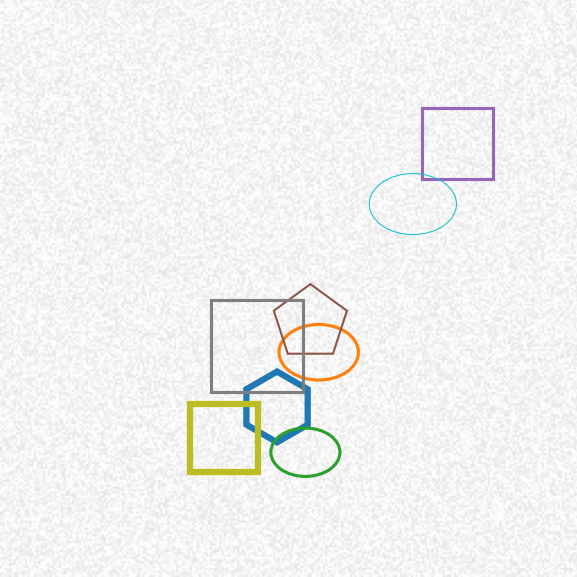[{"shape": "hexagon", "thickness": 3, "radius": 0.31, "center": [0.48, 0.294]}, {"shape": "oval", "thickness": 1.5, "radius": 0.34, "center": [0.552, 0.389]}, {"shape": "oval", "thickness": 1.5, "radius": 0.3, "center": [0.529, 0.216]}, {"shape": "square", "thickness": 1.5, "radius": 0.31, "center": [0.792, 0.751]}, {"shape": "pentagon", "thickness": 1, "radius": 0.33, "center": [0.537, 0.441]}, {"shape": "square", "thickness": 1.5, "radius": 0.4, "center": [0.445, 0.4]}, {"shape": "square", "thickness": 3, "radius": 0.3, "center": [0.388, 0.241]}, {"shape": "oval", "thickness": 0.5, "radius": 0.38, "center": [0.715, 0.646]}]